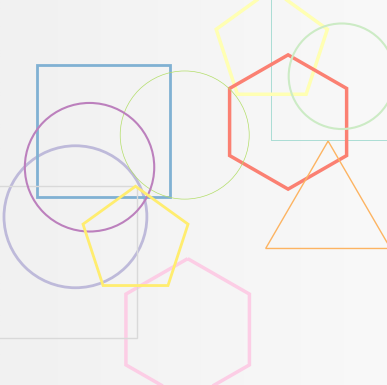[{"shape": "square", "thickness": 0.5, "radius": 0.96, "center": [0.892, 0.828]}, {"shape": "pentagon", "thickness": 2.5, "radius": 0.75, "center": [0.701, 0.877]}, {"shape": "circle", "thickness": 2, "radius": 0.92, "center": [0.195, 0.437]}, {"shape": "hexagon", "thickness": 2.5, "radius": 0.87, "center": [0.743, 0.683]}, {"shape": "square", "thickness": 2, "radius": 0.85, "center": [0.267, 0.66]}, {"shape": "triangle", "thickness": 1, "radius": 0.93, "center": [0.847, 0.448]}, {"shape": "circle", "thickness": 0.5, "radius": 0.83, "center": [0.477, 0.649]}, {"shape": "hexagon", "thickness": 2.5, "radius": 0.92, "center": [0.484, 0.144]}, {"shape": "square", "thickness": 1, "radius": 0.98, "center": [0.157, 0.319]}, {"shape": "circle", "thickness": 1.5, "radius": 0.83, "center": [0.231, 0.566]}, {"shape": "circle", "thickness": 1.5, "radius": 0.69, "center": [0.882, 0.802]}, {"shape": "pentagon", "thickness": 2, "radius": 0.71, "center": [0.35, 0.374]}]